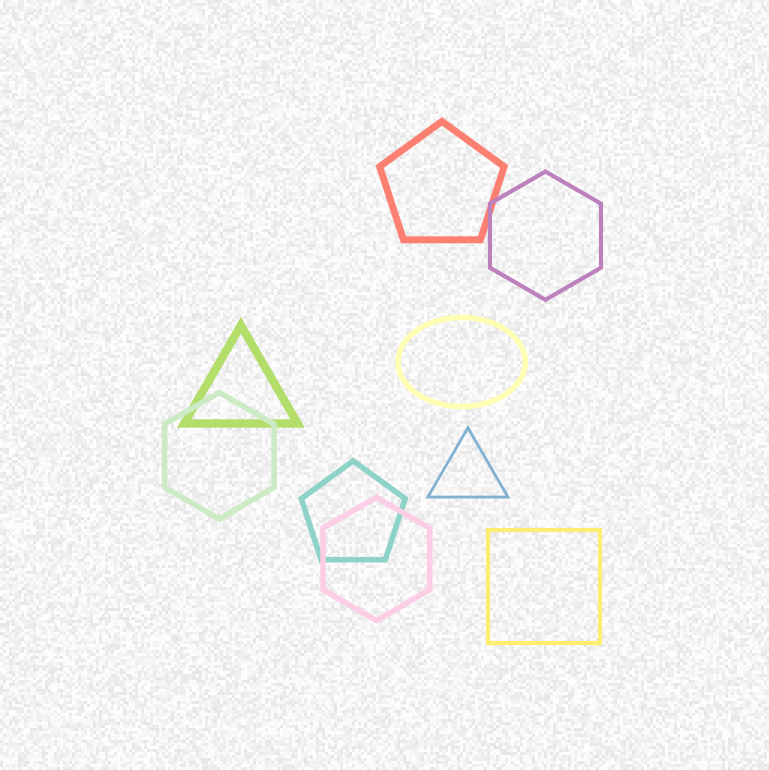[{"shape": "pentagon", "thickness": 2, "radius": 0.35, "center": [0.459, 0.33]}, {"shape": "oval", "thickness": 2, "radius": 0.41, "center": [0.6, 0.53]}, {"shape": "pentagon", "thickness": 2.5, "radius": 0.43, "center": [0.574, 0.757]}, {"shape": "triangle", "thickness": 1, "radius": 0.3, "center": [0.608, 0.384]}, {"shape": "triangle", "thickness": 3, "radius": 0.43, "center": [0.313, 0.493]}, {"shape": "hexagon", "thickness": 2, "radius": 0.4, "center": [0.489, 0.274]}, {"shape": "hexagon", "thickness": 1.5, "radius": 0.42, "center": [0.708, 0.694]}, {"shape": "hexagon", "thickness": 2, "radius": 0.41, "center": [0.285, 0.408]}, {"shape": "square", "thickness": 1.5, "radius": 0.37, "center": [0.706, 0.239]}]